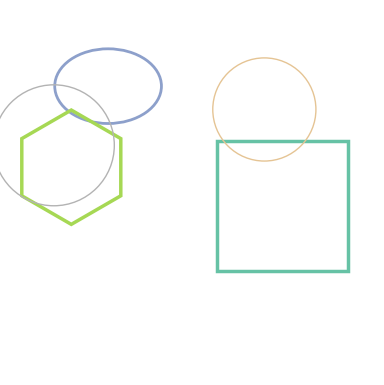[{"shape": "square", "thickness": 2.5, "radius": 0.85, "center": [0.734, 0.466]}, {"shape": "oval", "thickness": 2, "radius": 0.69, "center": [0.281, 0.776]}, {"shape": "hexagon", "thickness": 2.5, "radius": 0.74, "center": [0.185, 0.566]}, {"shape": "circle", "thickness": 1, "radius": 0.67, "center": [0.687, 0.716]}, {"shape": "circle", "thickness": 1, "radius": 0.79, "center": [0.14, 0.623]}]